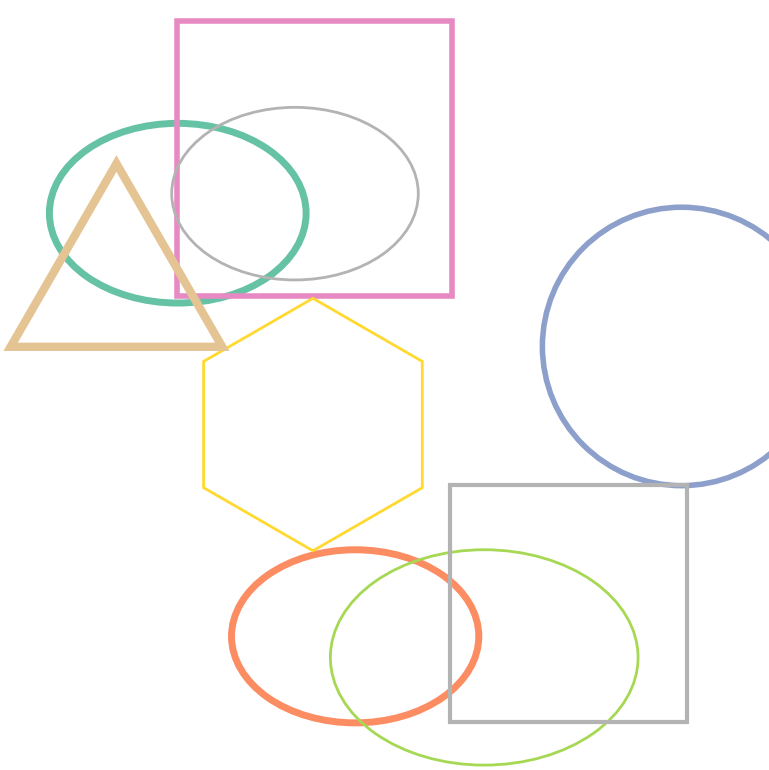[{"shape": "oval", "thickness": 2.5, "radius": 0.83, "center": [0.231, 0.723]}, {"shape": "oval", "thickness": 2.5, "radius": 0.8, "center": [0.461, 0.174]}, {"shape": "circle", "thickness": 2, "radius": 0.9, "center": [0.885, 0.55]}, {"shape": "square", "thickness": 2, "radius": 0.89, "center": [0.408, 0.794]}, {"shape": "oval", "thickness": 1, "radius": 1.0, "center": [0.629, 0.146]}, {"shape": "hexagon", "thickness": 1, "radius": 0.82, "center": [0.406, 0.449]}, {"shape": "triangle", "thickness": 3, "radius": 0.79, "center": [0.151, 0.629]}, {"shape": "oval", "thickness": 1, "radius": 0.8, "center": [0.383, 0.749]}, {"shape": "square", "thickness": 1.5, "radius": 0.77, "center": [0.738, 0.216]}]